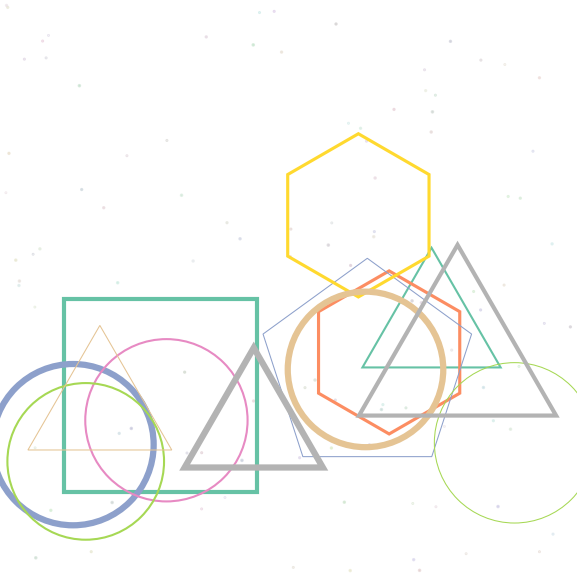[{"shape": "square", "thickness": 2, "radius": 0.83, "center": [0.277, 0.314]}, {"shape": "triangle", "thickness": 1, "radius": 0.69, "center": [0.747, 0.432]}, {"shape": "hexagon", "thickness": 1.5, "radius": 0.71, "center": [0.674, 0.389]}, {"shape": "circle", "thickness": 3, "radius": 0.7, "center": [0.126, 0.229]}, {"shape": "pentagon", "thickness": 0.5, "radius": 0.95, "center": [0.636, 0.362]}, {"shape": "circle", "thickness": 1, "radius": 0.7, "center": [0.288, 0.271]}, {"shape": "circle", "thickness": 1, "radius": 0.68, "center": [0.148, 0.2]}, {"shape": "circle", "thickness": 0.5, "radius": 0.69, "center": [0.891, 0.232]}, {"shape": "hexagon", "thickness": 1.5, "radius": 0.71, "center": [0.621, 0.626]}, {"shape": "circle", "thickness": 3, "radius": 0.67, "center": [0.633, 0.359]}, {"shape": "triangle", "thickness": 0.5, "radius": 0.72, "center": [0.173, 0.292]}, {"shape": "triangle", "thickness": 3, "radius": 0.69, "center": [0.439, 0.259]}, {"shape": "triangle", "thickness": 2, "radius": 0.99, "center": [0.792, 0.378]}]